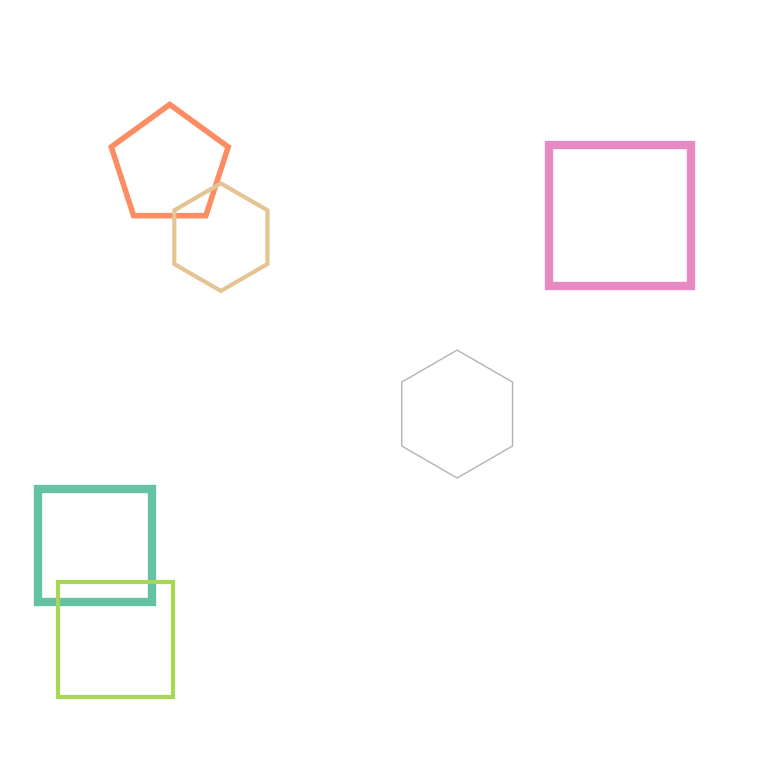[{"shape": "square", "thickness": 3, "radius": 0.37, "center": [0.124, 0.292]}, {"shape": "pentagon", "thickness": 2, "radius": 0.4, "center": [0.22, 0.784]}, {"shape": "square", "thickness": 3, "radius": 0.46, "center": [0.805, 0.72]}, {"shape": "square", "thickness": 1.5, "radius": 0.37, "center": [0.15, 0.169]}, {"shape": "hexagon", "thickness": 1.5, "radius": 0.35, "center": [0.287, 0.692]}, {"shape": "hexagon", "thickness": 0.5, "radius": 0.42, "center": [0.594, 0.462]}]